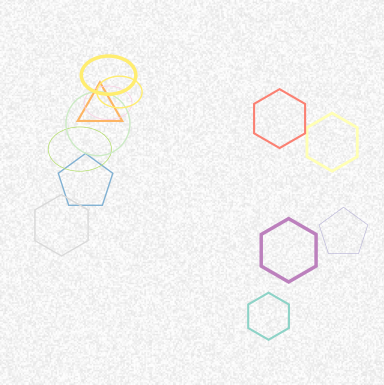[{"shape": "hexagon", "thickness": 1.5, "radius": 0.31, "center": [0.698, 0.179]}, {"shape": "hexagon", "thickness": 2, "radius": 0.38, "center": [0.863, 0.631]}, {"shape": "pentagon", "thickness": 0.5, "radius": 0.33, "center": [0.892, 0.395]}, {"shape": "hexagon", "thickness": 1.5, "radius": 0.38, "center": [0.726, 0.692]}, {"shape": "pentagon", "thickness": 1, "radius": 0.37, "center": [0.222, 0.527]}, {"shape": "triangle", "thickness": 1.5, "radius": 0.33, "center": [0.26, 0.719]}, {"shape": "oval", "thickness": 0.5, "radius": 0.41, "center": [0.207, 0.613]}, {"shape": "oval", "thickness": 0.5, "radius": 0.31, "center": [0.281, 0.733]}, {"shape": "hexagon", "thickness": 1, "radius": 0.4, "center": [0.16, 0.415]}, {"shape": "hexagon", "thickness": 2.5, "radius": 0.41, "center": [0.75, 0.35]}, {"shape": "circle", "thickness": 1, "radius": 0.42, "center": [0.254, 0.679]}, {"shape": "oval", "thickness": 1, "radius": 0.29, "center": [0.31, 0.761]}, {"shape": "oval", "thickness": 2.5, "radius": 0.35, "center": [0.282, 0.805]}]